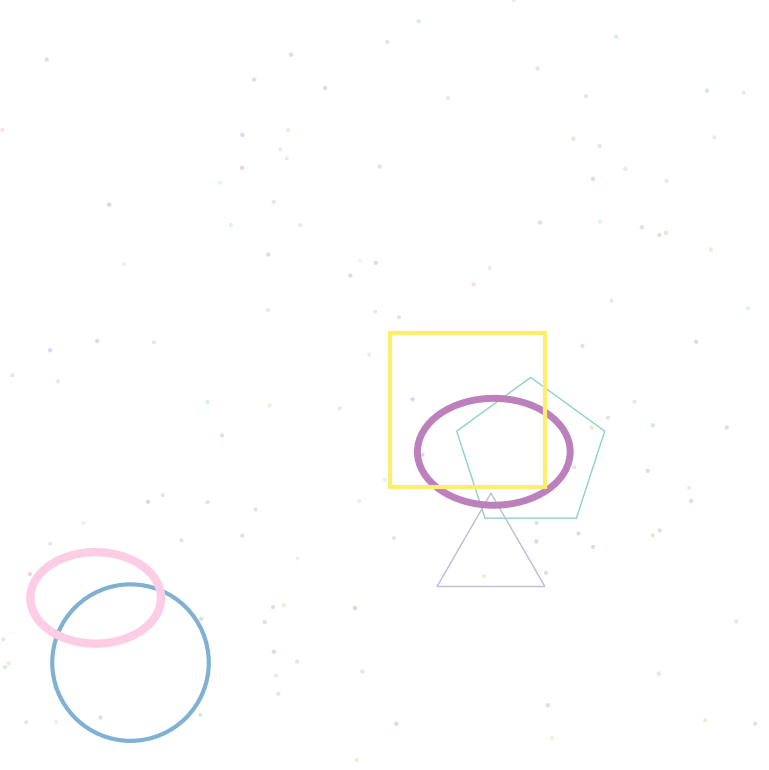[{"shape": "pentagon", "thickness": 0.5, "radius": 0.51, "center": [0.689, 0.409]}, {"shape": "triangle", "thickness": 0.5, "radius": 0.4, "center": [0.638, 0.279]}, {"shape": "circle", "thickness": 1.5, "radius": 0.51, "center": [0.17, 0.139]}, {"shape": "oval", "thickness": 3, "radius": 0.42, "center": [0.124, 0.223]}, {"shape": "oval", "thickness": 2.5, "radius": 0.5, "center": [0.641, 0.413]}, {"shape": "square", "thickness": 1.5, "radius": 0.5, "center": [0.607, 0.468]}]